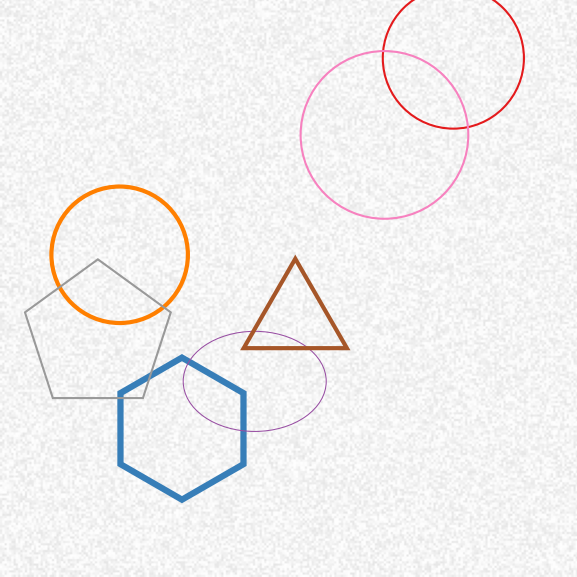[{"shape": "circle", "thickness": 1, "radius": 0.61, "center": [0.785, 0.899]}, {"shape": "hexagon", "thickness": 3, "radius": 0.61, "center": [0.315, 0.257]}, {"shape": "oval", "thickness": 0.5, "radius": 0.62, "center": [0.441, 0.339]}, {"shape": "circle", "thickness": 2, "radius": 0.59, "center": [0.207, 0.558]}, {"shape": "triangle", "thickness": 2, "radius": 0.52, "center": [0.511, 0.448]}, {"shape": "circle", "thickness": 1, "radius": 0.73, "center": [0.666, 0.766]}, {"shape": "pentagon", "thickness": 1, "radius": 0.66, "center": [0.169, 0.417]}]